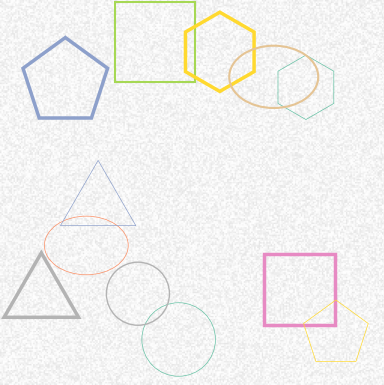[{"shape": "circle", "thickness": 0.5, "radius": 0.48, "center": [0.464, 0.118]}, {"shape": "hexagon", "thickness": 0.5, "radius": 0.42, "center": [0.795, 0.773]}, {"shape": "oval", "thickness": 0.5, "radius": 0.54, "center": [0.224, 0.362]}, {"shape": "triangle", "thickness": 0.5, "radius": 0.57, "center": [0.255, 0.47]}, {"shape": "pentagon", "thickness": 2.5, "radius": 0.58, "center": [0.17, 0.787]}, {"shape": "square", "thickness": 2.5, "radius": 0.46, "center": [0.777, 0.248]}, {"shape": "square", "thickness": 1.5, "radius": 0.52, "center": [0.402, 0.891]}, {"shape": "pentagon", "thickness": 0.5, "radius": 0.44, "center": [0.872, 0.132]}, {"shape": "hexagon", "thickness": 2.5, "radius": 0.51, "center": [0.571, 0.865]}, {"shape": "oval", "thickness": 1.5, "radius": 0.58, "center": [0.711, 0.8]}, {"shape": "triangle", "thickness": 2.5, "radius": 0.56, "center": [0.107, 0.232]}, {"shape": "circle", "thickness": 1, "radius": 0.41, "center": [0.358, 0.237]}]